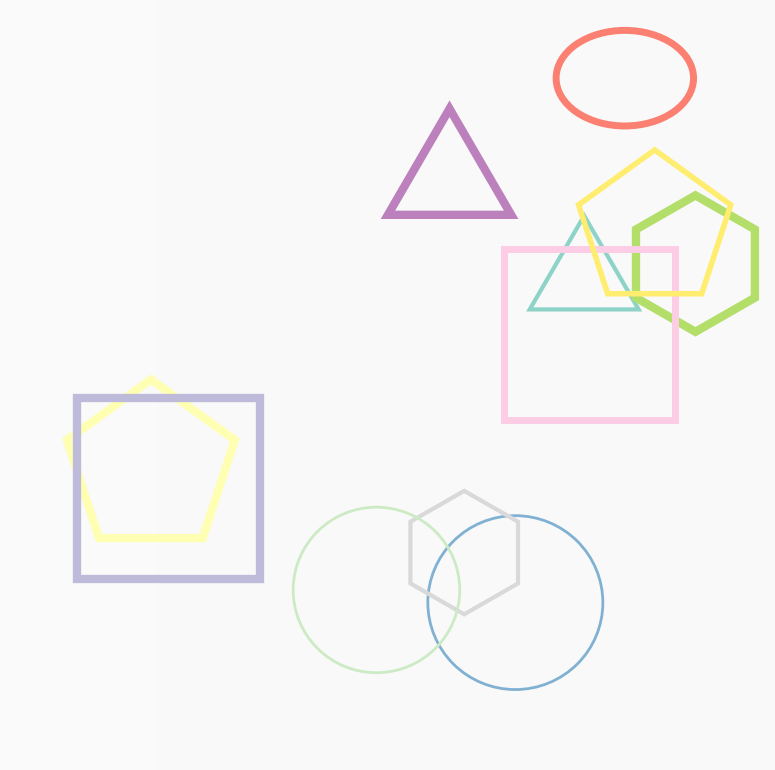[{"shape": "triangle", "thickness": 1.5, "radius": 0.41, "center": [0.754, 0.639]}, {"shape": "pentagon", "thickness": 3, "radius": 0.57, "center": [0.195, 0.393]}, {"shape": "square", "thickness": 3, "radius": 0.59, "center": [0.217, 0.365]}, {"shape": "oval", "thickness": 2.5, "radius": 0.44, "center": [0.806, 0.898]}, {"shape": "circle", "thickness": 1, "radius": 0.56, "center": [0.665, 0.217]}, {"shape": "hexagon", "thickness": 3, "radius": 0.44, "center": [0.897, 0.658]}, {"shape": "square", "thickness": 2.5, "radius": 0.55, "center": [0.761, 0.566]}, {"shape": "hexagon", "thickness": 1.5, "radius": 0.4, "center": [0.599, 0.282]}, {"shape": "triangle", "thickness": 3, "radius": 0.46, "center": [0.58, 0.767]}, {"shape": "circle", "thickness": 1, "radius": 0.54, "center": [0.486, 0.234]}, {"shape": "pentagon", "thickness": 2, "radius": 0.52, "center": [0.845, 0.702]}]